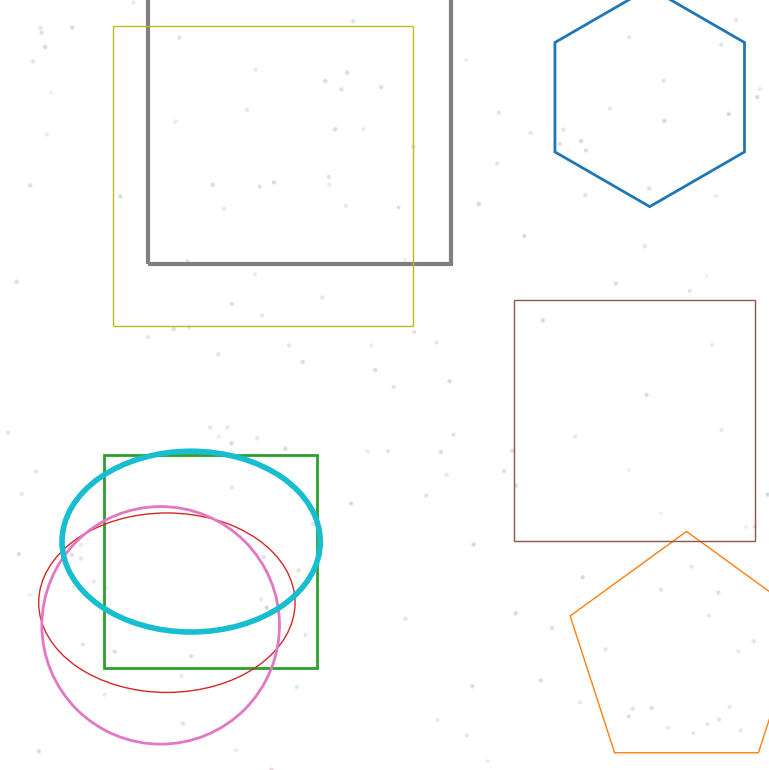[{"shape": "hexagon", "thickness": 1, "radius": 0.71, "center": [0.844, 0.874]}, {"shape": "pentagon", "thickness": 0.5, "radius": 0.79, "center": [0.892, 0.151]}, {"shape": "square", "thickness": 1, "radius": 0.69, "center": [0.274, 0.271]}, {"shape": "oval", "thickness": 0.5, "radius": 0.83, "center": [0.217, 0.217]}, {"shape": "square", "thickness": 0.5, "radius": 0.78, "center": [0.824, 0.454]}, {"shape": "circle", "thickness": 1, "radius": 0.77, "center": [0.209, 0.188]}, {"shape": "square", "thickness": 1.5, "radius": 0.99, "center": [0.389, 0.854]}, {"shape": "square", "thickness": 0.5, "radius": 0.97, "center": [0.341, 0.771]}, {"shape": "oval", "thickness": 2, "radius": 0.84, "center": [0.248, 0.297]}]